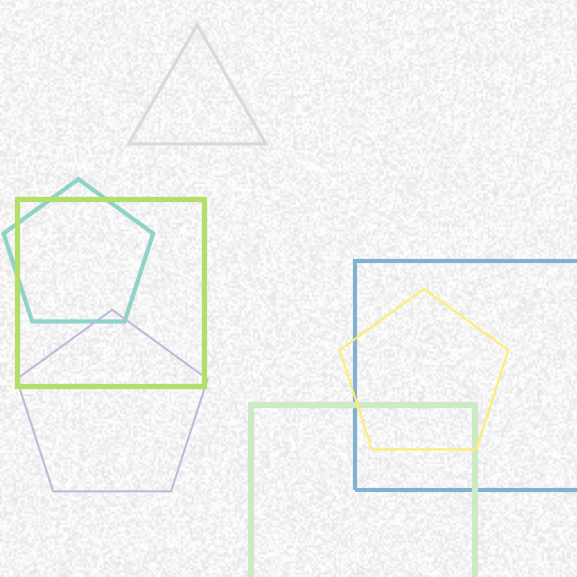[{"shape": "pentagon", "thickness": 2, "radius": 0.68, "center": [0.136, 0.553]}, {"shape": "pentagon", "thickness": 1, "radius": 0.87, "center": [0.194, 0.289]}, {"shape": "square", "thickness": 2, "radius": 0.99, "center": [0.812, 0.349]}, {"shape": "square", "thickness": 2.5, "radius": 0.81, "center": [0.191, 0.492]}, {"shape": "triangle", "thickness": 1.5, "radius": 0.69, "center": [0.342, 0.819]}, {"shape": "square", "thickness": 3, "radius": 0.97, "center": [0.628, 0.104]}, {"shape": "pentagon", "thickness": 1, "radius": 0.77, "center": [0.734, 0.345]}]